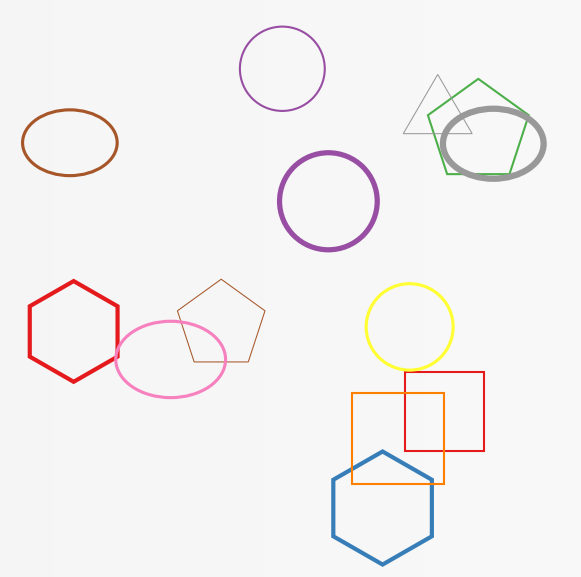[{"shape": "square", "thickness": 1, "radius": 0.34, "center": [0.765, 0.286]}, {"shape": "hexagon", "thickness": 2, "radius": 0.44, "center": [0.127, 0.425]}, {"shape": "hexagon", "thickness": 2, "radius": 0.49, "center": [0.658, 0.119]}, {"shape": "pentagon", "thickness": 1, "radius": 0.46, "center": [0.823, 0.771]}, {"shape": "circle", "thickness": 2.5, "radius": 0.42, "center": [0.565, 0.651]}, {"shape": "circle", "thickness": 1, "radius": 0.37, "center": [0.486, 0.88]}, {"shape": "square", "thickness": 1, "radius": 0.39, "center": [0.685, 0.24]}, {"shape": "circle", "thickness": 1.5, "radius": 0.37, "center": [0.705, 0.433]}, {"shape": "pentagon", "thickness": 0.5, "radius": 0.4, "center": [0.381, 0.436]}, {"shape": "oval", "thickness": 1.5, "radius": 0.41, "center": [0.12, 0.752]}, {"shape": "oval", "thickness": 1.5, "radius": 0.47, "center": [0.294, 0.377]}, {"shape": "triangle", "thickness": 0.5, "radius": 0.34, "center": [0.753, 0.802]}, {"shape": "oval", "thickness": 3, "radius": 0.43, "center": [0.849, 0.75]}]